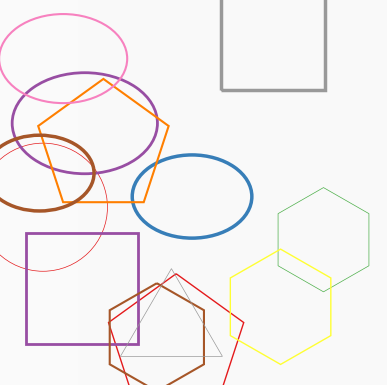[{"shape": "pentagon", "thickness": 1, "radius": 0.92, "center": [0.455, 0.106]}, {"shape": "circle", "thickness": 0.5, "radius": 0.83, "center": [0.111, 0.462]}, {"shape": "oval", "thickness": 2.5, "radius": 0.77, "center": [0.496, 0.49]}, {"shape": "hexagon", "thickness": 0.5, "radius": 0.68, "center": [0.835, 0.377]}, {"shape": "square", "thickness": 2, "radius": 0.72, "center": [0.211, 0.251]}, {"shape": "oval", "thickness": 2, "radius": 0.94, "center": [0.219, 0.68]}, {"shape": "pentagon", "thickness": 1.5, "radius": 0.88, "center": [0.267, 0.618]}, {"shape": "hexagon", "thickness": 1, "radius": 0.75, "center": [0.724, 0.203]}, {"shape": "oval", "thickness": 2.5, "radius": 0.7, "center": [0.102, 0.55]}, {"shape": "hexagon", "thickness": 1.5, "radius": 0.7, "center": [0.405, 0.124]}, {"shape": "oval", "thickness": 1.5, "radius": 0.83, "center": [0.163, 0.848]}, {"shape": "triangle", "thickness": 0.5, "radius": 0.76, "center": [0.442, 0.15]}, {"shape": "square", "thickness": 2.5, "radius": 0.67, "center": [0.704, 0.899]}]